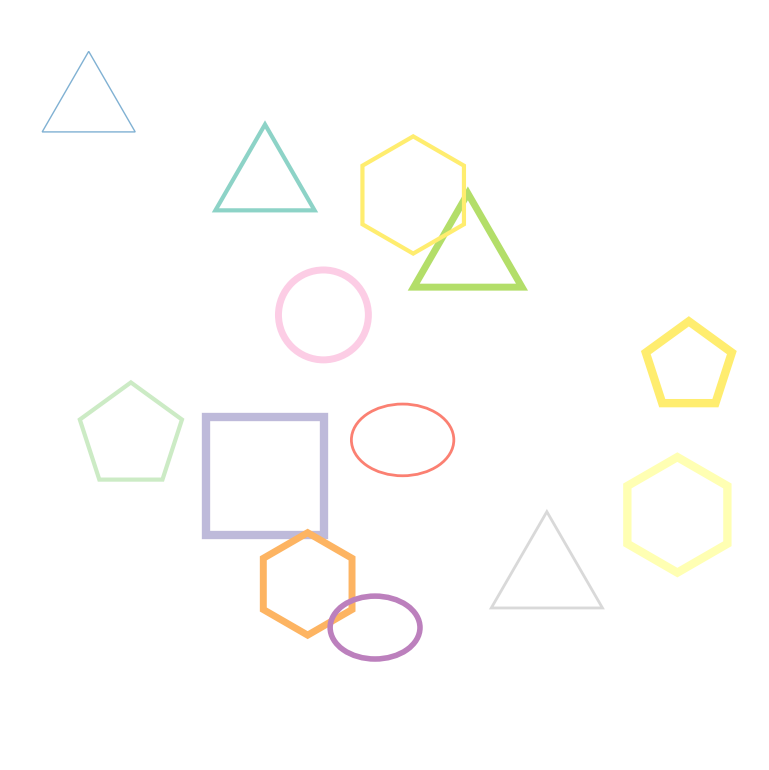[{"shape": "triangle", "thickness": 1.5, "radius": 0.37, "center": [0.344, 0.764]}, {"shape": "hexagon", "thickness": 3, "radius": 0.38, "center": [0.88, 0.331]}, {"shape": "square", "thickness": 3, "radius": 0.38, "center": [0.344, 0.382]}, {"shape": "oval", "thickness": 1, "radius": 0.33, "center": [0.523, 0.429]}, {"shape": "triangle", "thickness": 0.5, "radius": 0.35, "center": [0.115, 0.864]}, {"shape": "hexagon", "thickness": 2.5, "radius": 0.33, "center": [0.4, 0.242]}, {"shape": "triangle", "thickness": 2.5, "radius": 0.41, "center": [0.608, 0.668]}, {"shape": "circle", "thickness": 2.5, "radius": 0.29, "center": [0.42, 0.591]}, {"shape": "triangle", "thickness": 1, "radius": 0.42, "center": [0.71, 0.252]}, {"shape": "oval", "thickness": 2, "radius": 0.29, "center": [0.487, 0.185]}, {"shape": "pentagon", "thickness": 1.5, "radius": 0.35, "center": [0.17, 0.434]}, {"shape": "hexagon", "thickness": 1.5, "radius": 0.38, "center": [0.537, 0.747]}, {"shape": "pentagon", "thickness": 3, "radius": 0.29, "center": [0.895, 0.524]}]